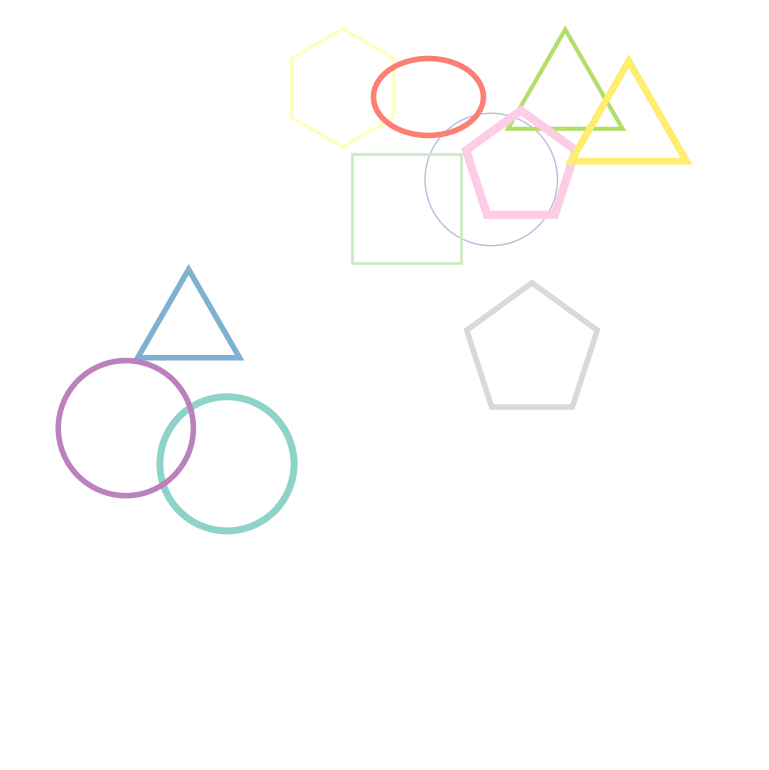[{"shape": "circle", "thickness": 2.5, "radius": 0.44, "center": [0.295, 0.398]}, {"shape": "hexagon", "thickness": 1, "radius": 0.38, "center": [0.445, 0.886]}, {"shape": "circle", "thickness": 0.5, "radius": 0.43, "center": [0.638, 0.767]}, {"shape": "oval", "thickness": 2, "radius": 0.36, "center": [0.556, 0.874]}, {"shape": "triangle", "thickness": 2, "radius": 0.38, "center": [0.245, 0.574]}, {"shape": "triangle", "thickness": 1.5, "radius": 0.43, "center": [0.734, 0.876]}, {"shape": "pentagon", "thickness": 3, "radius": 0.37, "center": [0.677, 0.782]}, {"shape": "pentagon", "thickness": 2, "radius": 0.45, "center": [0.691, 0.544]}, {"shape": "circle", "thickness": 2, "radius": 0.44, "center": [0.163, 0.444]}, {"shape": "square", "thickness": 1, "radius": 0.35, "center": [0.528, 0.73]}, {"shape": "triangle", "thickness": 2.5, "radius": 0.43, "center": [0.817, 0.834]}]